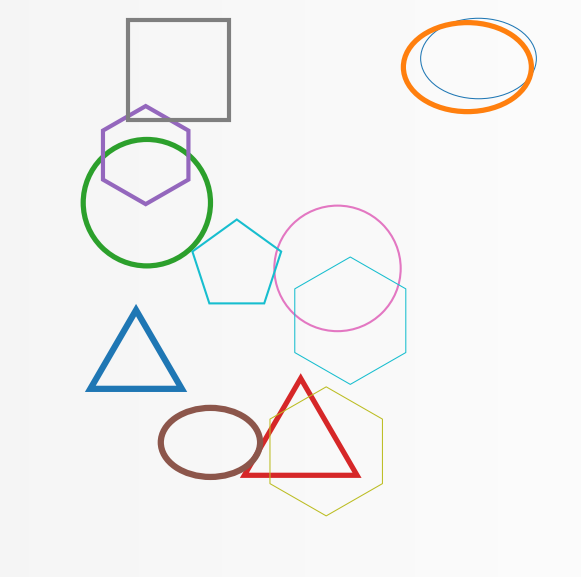[{"shape": "triangle", "thickness": 3, "radius": 0.45, "center": [0.234, 0.371]}, {"shape": "oval", "thickness": 0.5, "radius": 0.5, "center": [0.823, 0.898]}, {"shape": "oval", "thickness": 2.5, "radius": 0.55, "center": [0.804, 0.883]}, {"shape": "circle", "thickness": 2.5, "radius": 0.55, "center": [0.253, 0.648]}, {"shape": "triangle", "thickness": 2.5, "radius": 0.56, "center": [0.517, 0.232]}, {"shape": "hexagon", "thickness": 2, "radius": 0.42, "center": [0.251, 0.731]}, {"shape": "oval", "thickness": 3, "radius": 0.43, "center": [0.362, 0.233]}, {"shape": "circle", "thickness": 1, "radius": 0.54, "center": [0.581, 0.534]}, {"shape": "square", "thickness": 2, "radius": 0.43, "center": [0.308, 0.878]}, {"shape": "hexagon", "thickness": 0.5, "radius": 0.56, "center": [0.561, 0.218]}, {"shape": "pentagon", "thickness": 1, "radius": 0.4, "center": [0.407, 0.539]}, {"shape": "hexagon", "thickness": 0.5, "radius": 0.55, "center": [0.603, 0.444]}]